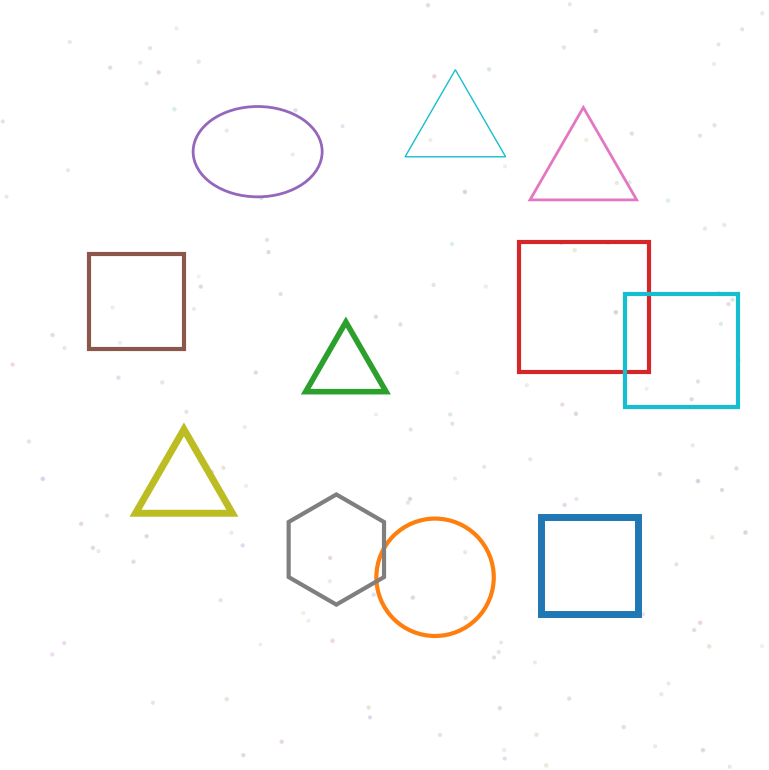[{"shape": "square", "thickness": 2.5, "radius": 0.31, "center": [0.766, 0.266]}, {"shape": "circle", "thickness": 1.5, "radius": 0.38, "center": [0.565, 0.25]}, {"shape": "triangle", "thickness": 2, "radius": 0.3, "center": [0.449, 0.521]}, {"shape": "square", "thickness": 1.5, "radius": 0.42, "center": [0.759, 0.601]}, {"shape": "oval", "thickness": 1, "radius": 0.42, "center": [0.335, 0.803]}, {"shape": "square", "thickness": 1.5, "radius": 0.31, "center": [0.177, 0.608]}, {"shape": "triangle", "thickness": 1, "radius": 0.4, "center": [0.758, 0.78]}, {"shape": "hexagon", "thickness": 1.5, "radius": 0.36, "center": [0.437, 0.286]}, {"shape": "triangle", "thickness": 2.5, "radius": 0.36, "center": [0.239, 0.37]}, {"shape": "square", "thickness": 1.5, "radius": 0.37, "center": [0.885, 0.545]}, {"shape": "triangle", "thickness": 0.5, "radius": 0.38, "center": [0.591, 0.834]}]